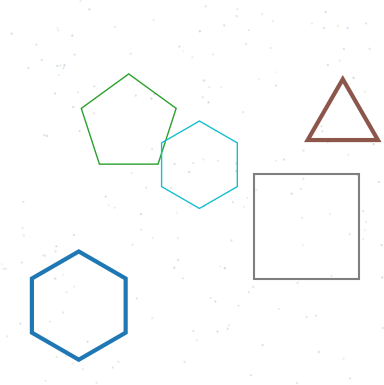[{"shape": "hexagon", "thickness": 3, "radius": 0.7, "center": [0.205, 0.206]}, {"shape": "pentagon", "thickness": 1, "radius": 0.65, "center": [0.334, 0.678]}, {"shape": "triangle", "thickness": 3, "radius": 0.53, "center": [0.89, 0.689]}, {"shape": "square", "thickness": 1.5, "radius": 0.68, "center": [0.797, 0.412]}, {"shape": "hexagon", "thickness": 1, "radius": 0.57, "center": [0.518, 0.572]}]